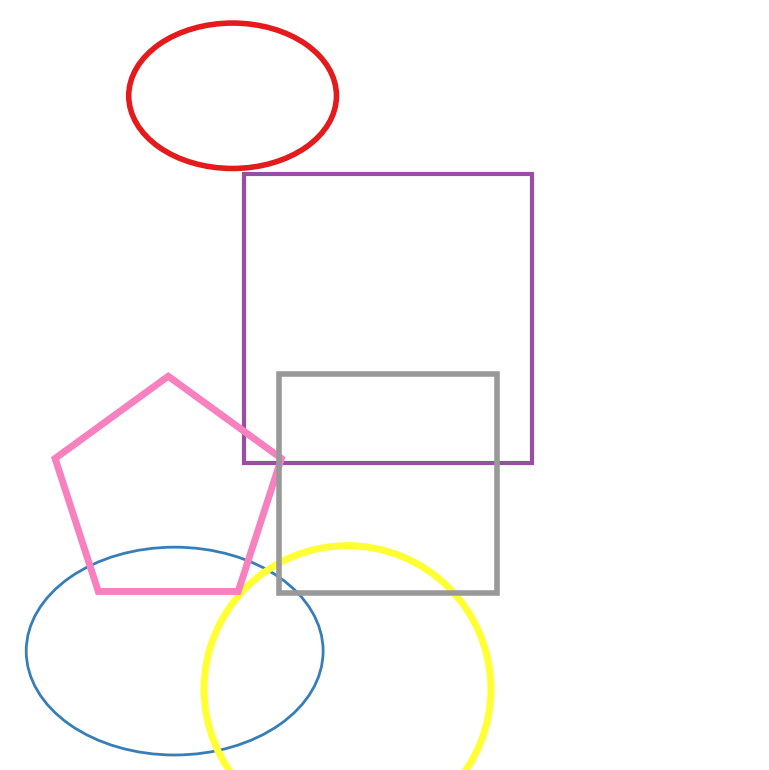[{"shape": "oval", "thickness": 2, "radius": 0.67, "center": [0.302, 0.876]}, {"shape": "oval", "thickness": 1, "radius": 0.96, "center": [0.227, 0.154]}, {"shape": "square", "thickness": 1.5, "radius": 0.94, "center": [0.504, 0.586]}, {"shape": "circle", "thickness": 2.5, "radius": 0.93, "center": [0.451, 0.105]}, {"shape": "pentagon", "thickness": 2.5, "radius": 0.77, "center": [0.219, 0.357]}, {"shape": "square", "thickness": 2, "radius": 0.71, "center": [0.503, 0.372]}]